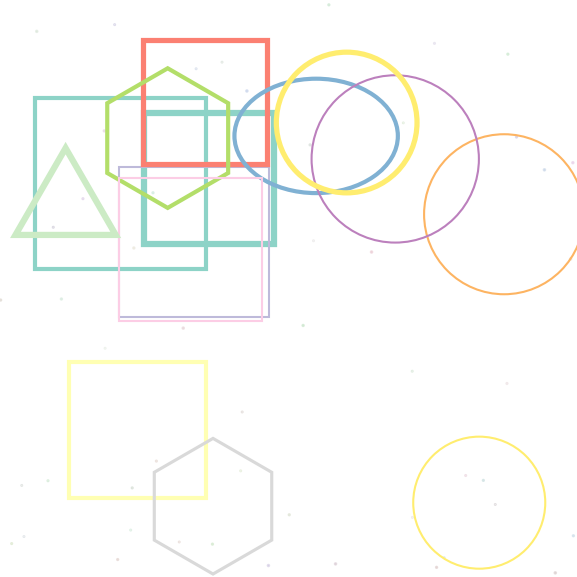[{"shape": "square", "thickness": 3, "radius": 0.57, "center": [0.362, 0.69]}, {"shape": "square", "thickness": 2, "radius": 0.74, "center": [0.209, 0.682]}, {"shape": "square", "thickness": 2, "radius": 0.59, "center": [0.238, 0.255]}, {"shape": "square", "thickness": 1, "radius": 0.65, "center": [0.336, 0.58]}, {"shape": "square", "thickness": 2.5, "radius": 0.54, "center": [0.354, 0.822]}, {"shape": "oval", "thickness": 2, "radius": 0.71, "center": [0.547, 0.764]}, {"shape": "circle", "thickness": 1, "radius": 0.69, "center": [0.873, 0.628]}, {"shape": "hexagon", "thickness": 2, "radius": 0.6, "center": [0.29, 0.76]}, {"shape": "square", "thickness": 1, "radius": 0.62, "center": [0.33, 0.567]}, {"shape": "hexagon", "thickness": 1.5, "radius": 0.59, "center": [0.369, 0.123]}, {"shape": "circle", "thickness": 1, "radius": 0.72, "center": [0.684, 0.724]}, {"shape": "triangle", "thickness": 3, "radius": 0.5, "center": [0.114, 0.642]}, {"shape": "circle", "thickness": 1, "radius": 0.57, "center": [0.83, 0.129]}, {"shape": "circle", "thickness": 2.5, "radius": 0.61, "center": [0.6, 0.787]}]